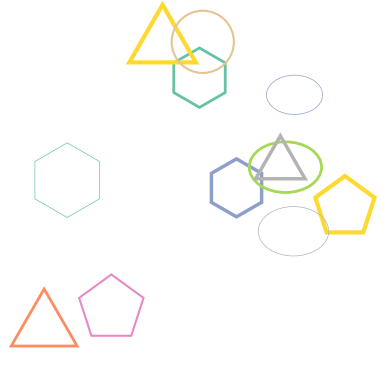[{"shape": "hexagon", "thickness": 0.5, "radius": 0.48, "center": [0.175, 0.532]}, {"shape": "hexagon", "thickness": 2, "radius": 0.39, "center": [0.518, 0.798]}, {"shape": "triangle", "thickness": 2, "radius": 0.49, "center": [0.115, 0.151]}, {"shape": "hexagon", "thickness": 2.5, "radius": 0.38, "center": [0.614, 0.512]}, {"shape": "oval", "thickness": 0.5, "radius": 0.36, "center": [0.765, 0.754]}, {"shape": "pentagon", "thickness": 1.5, "radius": 0.44, "center": [0.289, 0.199]}, {"shape": "oval", "thickness": 2, "radius": 0.47, "center": [0.741, 0.566]}, {"shape": "triangle", "thickness": 3, "radius": 0.5, "center": [0.422, 0.888]}, {"shape": "pentagon", "thickness": 3, "radius": 0.4, "center": [0.896, 0.462]}, {"shape": "circle", "thickness": 1.5, "radius": 0.4, "center": [0.527, 0.891]}, {"shape": "triangle", "thickness": 2.5, "radius": 0.37, "center": [0.728, 0.573]}, {"shape": "oval", "thickness": 0.5, "radius": 0.46, "center": [0.762, 0.399]}]